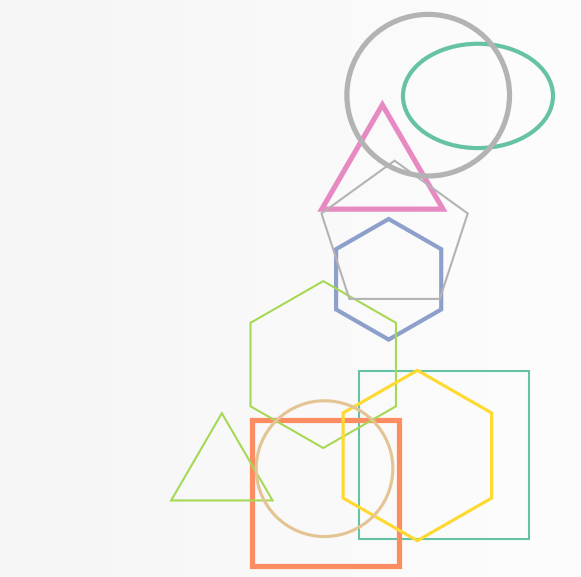[{"shape": "square", "thickness": 1, "radius": 0.73, "center": [0.764, 0.211]}, {"shape": "oval", "thickness": 2, "radius": 0.65, "center": [0.822, 0.833]}, {"shape": "square", "thickness": 2.5, "radius": 0.63, "center": [0.561, 0.146]}, {"shape": "hexagon", "thickness": 2, "radius": 0.52, "center": [0.669, 0.516]}, {"shape": "triangle", "thickness": 2.5, "radius": 0.6, "center": [0.658, 0.697]}, {"shape": "triangle", "thickness": 1, "radius": 0.5, "center": [0.382, 0.183]}, {"shape": "hexagon", "thickness": 1, "radius": 0.72, "center": [0.556, 0.368]}, {"shape": "hexagon", "thickness": 1.5, "radius": 0.74, "center": [0.718, 0.21]}, {"shape": "circle", "thickness": 1.5, "radius": 0.59, "center": [0.558, 0.188]}, {"shape": "circle", "thickness": 2.5, "radius": 0.7, "center": [0.737, 0.834]}, {"shape": "pentagon", "thickness": 1, "radius": 0.66, "center": [0.679, 0.589]}]